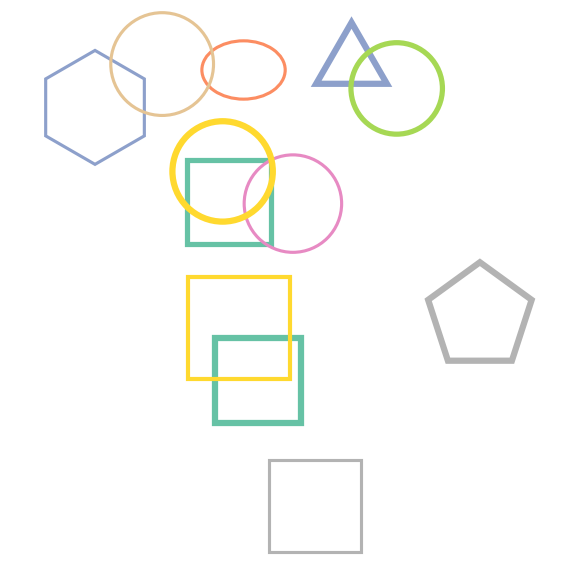[{"shape": "square", "thickness": 2.5, "radius": 0.36, "center": [0.396, 0.649]}, {"shape": "square", "thickness": 3, "radius": 0.37, "center": [0.447, 0.341]}, {"shape": "oval", "thickness": 1.5, "radius": 0.36, "center": [0.422, 0.878]}, {"shape": "triangle", "thickness": 3, "radius": 0.35, "center": [0.609, 0.889]}, {"shape": "hexagon", "thickness": 1.5, "radius": 0.49, "center": [0.165, 0.813]}, {"shape": "circle", "thickness": 1.5, "radius": 0.42, "center": [0.507, 0.647]}, {"shape": "circle", "thickness": 2.5, "radius": 0.4, "center": [0.687, 0.846]}, {"shape": "square", "thickness": 2, "radius": 0.44, "center": [0.413, 0.431]}, {"shape": "circle", "thickness": 3, "radius": 0.43, "center": [0.385, 0.702]}, {"shape": "circle", "thickness": 1.5, "radius": 0.44, "center": [0.281, 0.888]}, {"shape": "pentagon", "thickness": 3, "radius": 0.47, "center": [0.831, 0.451]}, {"shape": "square", "thickness": 1.5, "radius": 0.4, "center": [0.546, 0.123]}]